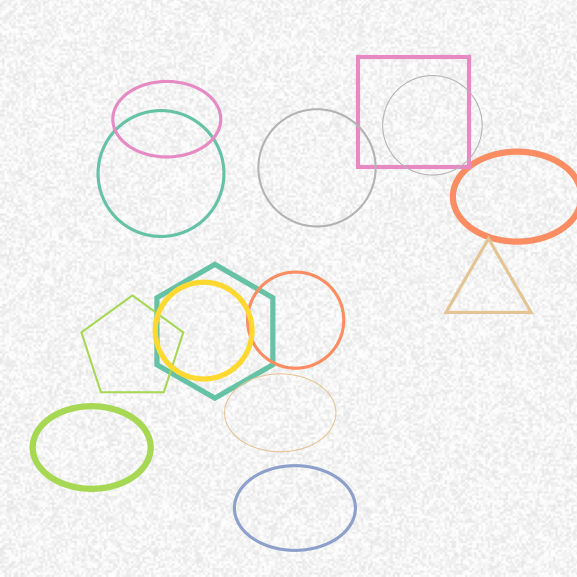[{"shape": "circle", "thickness": 1.5, "radius": 0.55, "center": [0.279, 0.699]}, {"shape": "hexagon", "thickness": 2.5, "radius": 0.58, "center": [0.372, 0.426]}, {"shape": "circle", "thickness": 1.5, "radius": 0.42, "center": [0.512, 0.445]}, {"shape": "oval", "thickness": 3, "radius": 0.56, "center": [0.895, 0.659]}, {"shape": "oval", "thickness": 1.5, "radius": 0.52, "center": [0.511, 0.119]}, {"shape": "square", "thickness": 2, "radius": 0.48, "center": [0.716, 0.806]}, {"shape": "oval", "thickness": 1.5, "radius": 0.47, "center": [0.289, 0.793]}, {"shape": "pentagon", "thickness": 1, "radius": 0.46, "center": [0.229, 0.395]}, {"shape": "oval", "thickness": 3, "radius": 0.51, "center": [0.159, 0.224]}, {"shape": "circle", "thickness": 2.5, "radius": 0.42, "center": [0.353, 0.427]}, {"shape": "oval", "thickness": 0.5, "radius": 0.48, "center": [0.485, 0.284]}, {"shape": "triangle", "thickness": 1.5, "radius": 0.43, "center": [0.846, 0.501]}, {"shape": "circle", "thickness": 0.5, "radius": 0.43, "center": [0.749, 0.782]}, {"shape": "circle", "thickness": 1, "radius": 0.51, "center": [0.549, 0.708]}]